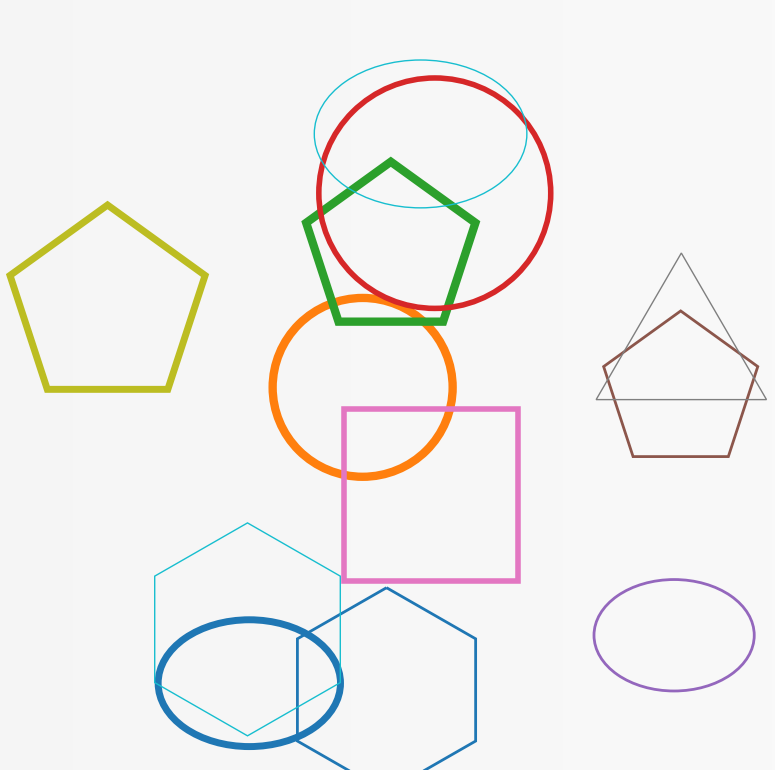[{"shape": "oval", "thickness": 2.5, "radius": 0.59, "center": [0.322, 0.113]}, {"shape": "hexagon", "thickness": 1, "radius": 0.66, "center": [0.499, 0.104]}, {"shape": "circle", "thickness": 3, "radius": 0.58, "center": [0.468, 0.497]}, {"shape": "pentagon", "thickness": 3, "radius": 0.57, "center": [0.504, 0.675]}, {"shape": "circle", "thickness": 2, "radius": 0.75, "center": [0.561, 0.749]}, {"shape": "oval", "thickness": 1, "radius": 0.52, "center": [0.87, 0.175]}, {"shape": "pentagon", "thickness": 1, "radius": 0.52, "center": [0.878, 0.492]}, {"shape": "square", "thickness": 2, "radius": 0.56, "center": [0.556, 0.357]}, {"shape": "triangle", "thickness": 0.5, "radius": 0.63, "center": [0.879, 0.544]}, {"shape": "pentagon", "thickness": 2.5, "radius": 0.66, "center": [0.139, 0.601]}, {"shape": "oval", "thickness": 0.5, "radius": 0.69, "center": [0.543, 0.826]}, {"shape": "hexagon", "thickness": 0.5, "radius": 0.69, "center": [0.319, 0.183]}]